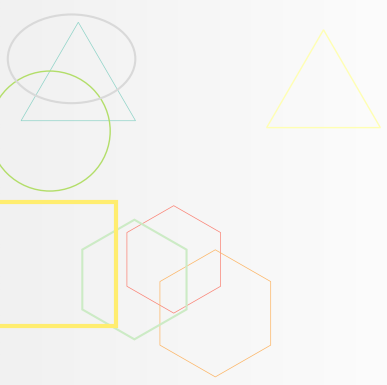[{"shape": "triangle", "thickness": 0.5, "radius": 0.85, "center": [0.202, 0.772]}, {"shape": "triangle", "thickness": 1, "radius": 0.85, "center": [0.835, 0.753]}, {"shape": "hexagon", "thickness": 0.5, "radius": 0.7, "center": [0.448, 0.326]}, {"shape": "hexagon", "thickness": 0.5, "radius": 0.83, "center": [0.556, 0.186]}, {"shape": "circle", "thickness": 1, "radius": 0.78, "center": [0.129, 0.66]}, {"shape": "oval", "thickness": 1.5, "radius": 0.82, "center": [0.185, 0.847]}, {"shape": "hexagon", "thickness": 1.5, "radius": 0.78, "center": [0.347, 0.274]}, {"shape": "square", "thickness": 3, "radius": 0.81, "center": [0.139, 0.314]}]